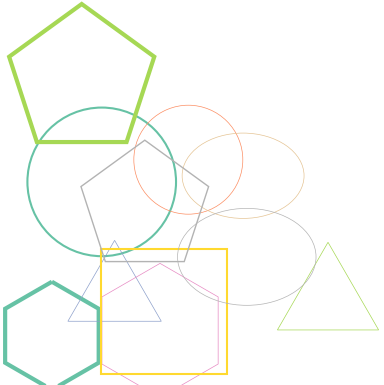[{"shape": "circle", "thickness": 1.5, "radius": 0.97, "center": [0.264, 0.528]}, {"shape": "hexagon", "thickness": 3, "radius": 0.7, "center": [0.135, 0.128]}, {"shape": "circle", "thickness": 0.5, "radius": 0.71, "center": [0.489, 0.585]}, {"shape": "triangle", "thickness": 0.5, "radius": 0.7, "center": [0.298, 0.236]}, {"shape": "hexagon", "thickness": 0.5, "radius": 0.87, "center": [0.416, 0.142]}, {"shape": "pentagon", "thickness": 3, "radius": 0.99, "center": [0.212, 0.791]}, {"shape": "triangle", "thickness": 0.5, "radius": 0.76, "center": [0.852, 0.219]}, {"shape": "square", "thickness": 1.5, "radius": 0.81, "center": [0.426, 0.192]}, {"shape": "oval", "thickness": 0.5, "radius": 0.79, "center": [0.631, 0.544]}, {"shape": "pentagon", "thickness": 1, "radius": 0.87, "center": [0.376, 0.462]}, {"shape": "oval", "thickness": 0.5, "radius": 0.9, "center": [0.641, 0.333]}]